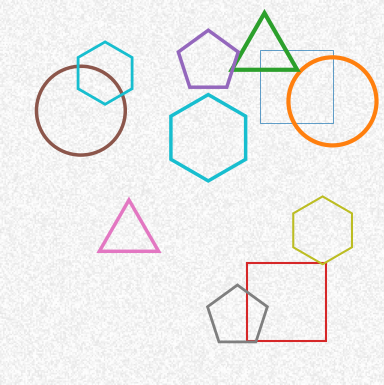[{"shape": "square", "thickness": 0.5, "radius": 0.48, "center": [0.77, 0.775]}, {"shape": "circle", "thickness": 3, "radius": 0.57, "center": [0.864, 0.737]}, {"shape": "triangle", "thickness": 3, "radius": 0.49, "center": [0.687, 0.868]}, {"shape": "square", "thickness": 1.5, "radius": 0.51, "center": [0.744, 0.215]}, {"shape": "pentagon", "thickness": 2.5, "radius": 0.41, "center": [0.541, 0.84]}, {"shape": "circle", "thickness": 2.5, "radius": 0.58, "center": [0.21, 0.713]}, {"shape": "triangle", "thickness": 2.5, "radius": 0.44, "center": [0.335, 0.392]}, {"shape": "pentagon", "thickness": 2, "radius": 0.41, "center": [0.617, 0.178]}, {"shape": "hexagon", "thickness": 1.5, "radius": 0.44, "center": [0.838, 0.402]}, {"shape": "hexagon", "thickness": 2, "radius": 0.41, "center": [0.273, 0.81]}, {"shape": "hexagon", "thickness": 2.5, "radius": 0.56, "center": [0.541, 0.642]}]